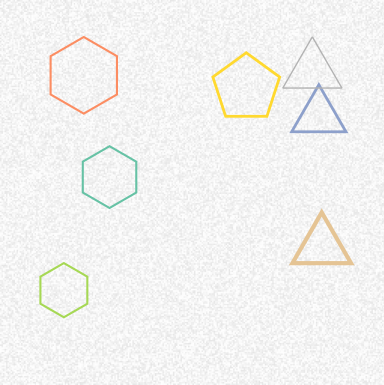[{"shape": "hexagon", "thickness": 1.5, "radius": 0.4, "center": [0.284, 0.54]}, {"shape": "hexagon", "thickness": 1.5, "radius": 0.5, "center": [0.218, 0.804]}, {"shape": "triangle", "thickness": 2, "radius": 0.41, "center": [0.828, 0.698]}, {"shape": "hexagon", "thickness": 1.5, "radius": 0.35, "center": [0.166, 0.246]}, {"shape": "pentagon", "thickness": 2, "radius": 0.46, "center": [0.64, 0.772]}, {"shape": "triangle", "thickness": 3, "radius": 0.44, "center": [0.836, 0.36]}, {"shape": "triangle", "thickness": 1, "radius": 0.44, "center": [0.811, 0.816]}]